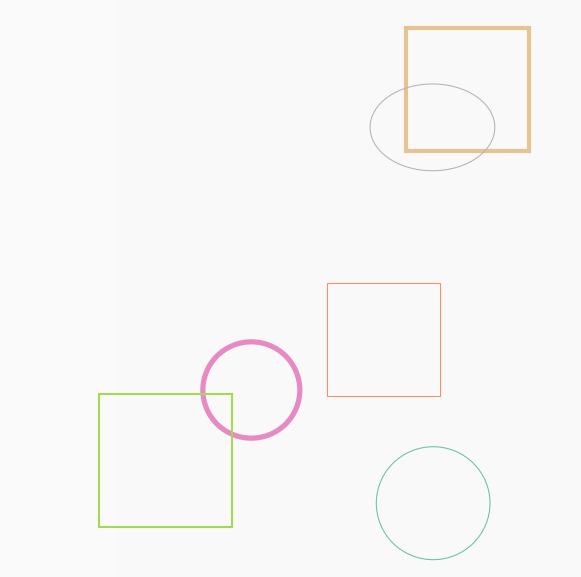[{"shape": "circle", "thickness": 0.5, "radius": 0.49, "center": [0.745, 0.128]}, {"shape": "square", "thickness": 0.5, "radius": 0.49, "center": [0.66, 0.411]}, {"shape": "circle", "thickness": 2.5, "radius": 0.42, "center": [0.432, 0.324]}, {"shape": "square", "thickness": 1, "radius": 0.57, "center": [0.285, 0.202]}, {"shape": "square", "thickness": 2, "radius": 0.53, "center": [0.804, 0.844]}, {"shape": "oval", "thickness": 0.5, "radius": 0.54, "center": [0.744, 0.779]}]